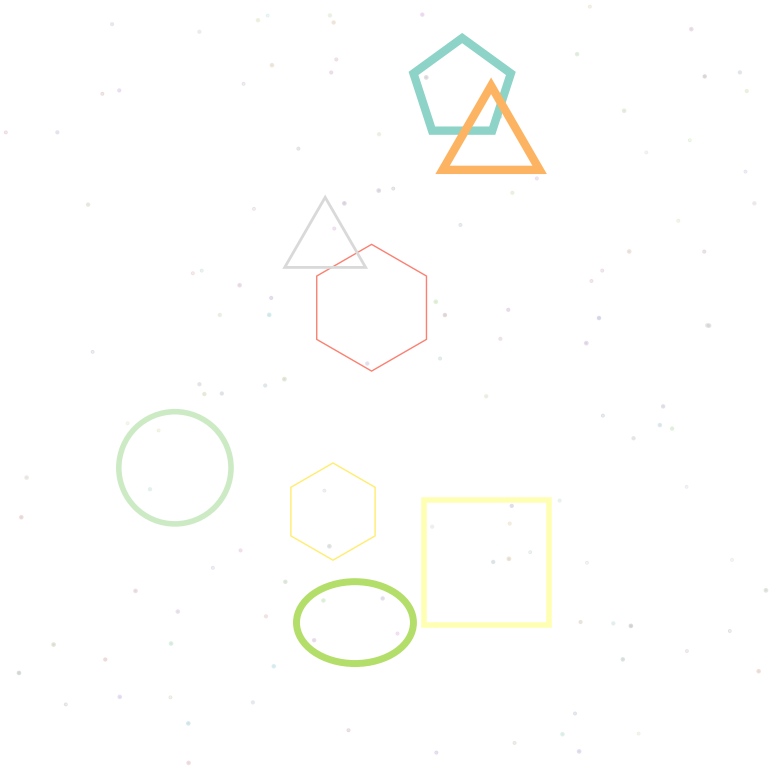[{"shape": "pentagon", "thickness": 3, "radius": 0.33, "center": [0.6, 0.884]}, {"shape": "square", "thickness": 2, "radius": 0.41, "center": [0.632, 0.269]}, {"shape": "hexagon", "thickness": 0.5, "radius": 0.41, "center": [0.483, 0.6]}, {"shape": "triangle", "thickness": 3, "radius": 0.36, "center": [0.638, 0.816]}, {"shape": "oval", "thickness": 2.5, "radius": 0.38, "center": [0.461, 0.191]}, {"shape": "triangle", "thickness": 1, "radius": 0.3, "center": [0.422, 0.683]}, {"shape": "circle", "thickness": 2, "radius": 0.36, "center": [0.227, 0.392]}, {"shape": "hexagon", "thickness": 0.5, "radius": 0.32, "center": [0.432, 0.336]}]